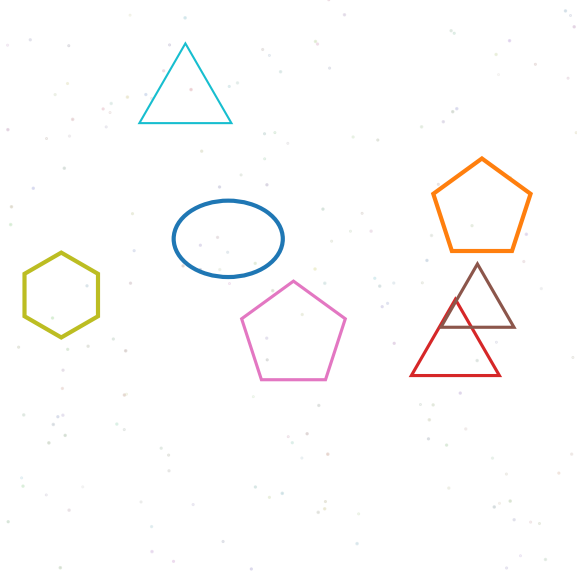[{"shape": "oval", "thickness": 2, "radius": 0.47, "center": [0.395, 0.586]}, {"shape": "pentagon", "thickness": 2, "radius": 0.44, "center": [0.835, 0.636]}, {"shape": "triangle", "thickness": 1.5, "radius": 0.44, "center": [0.789, 0.393]}, {"shape": "triangle", "thickness": 1.5, "radius": 0.37, "center": [0.827, 0.469]}, {"shape": "pentagon", "thickness": 1.5, "radius": 0.47, "center": [0.508, 0.418]}, {"shape": "hexagon", "thickness": 2, "radius": 0.37, "center": [0.106, 0.488]}, {"shape": "triangle", "thickness": 1, "radius": 0.46, "center": [0.321, 0.832]}]